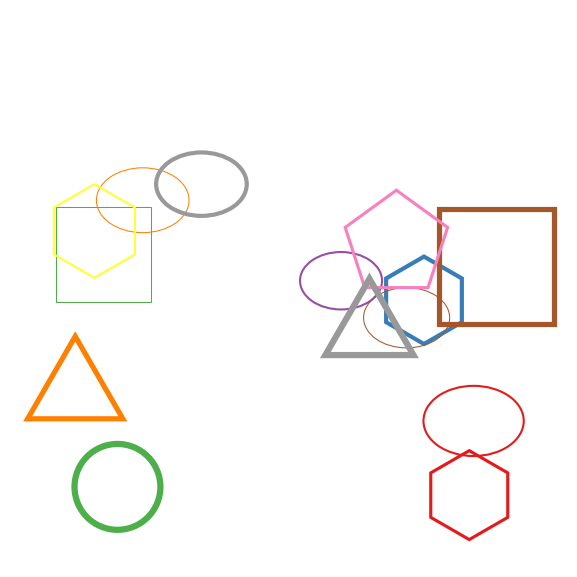[{"shape": "hexagon", "thickness": 1.5, "radius": 0.38, "center": [0.813, 0.142]}, {"shape": "oval", "thickness": 1, "radius": 0.43, "center": [0.82, 0.27]}, {"shape": "hexagon", "thickness": 2, "radius": 0.38, "center": [0.734, 0.479]}, {"shape": "square", "thickness": 0.5, "radius": 0.41, "center": [0.179, 0.559]}, {"shape": "circle", "thickness": 3, "radius": 0.37, "center": [0.203, 0.156]}, {"shape": "oval", "thickness": 1, "radius": 0.36, "center": [0.591, 0.513]}, {"shape": "oval", "thickness": 0.5, "radius": 0.4, "center": [0.247, 0.652]}, {"shape": "triangle", "thickness": 2.5, "radius": 0.48, "center": [0.13, 0.322]}, {"shape": "hexagon", "thickness": 1, "radius": 0.41, "center": [0.163, 0.599]}, {"shape": "square", "thickness": 2.5, "radius": 0.5, "center": [0.859, 0.537]}, {"shape": "oval", "thickness": 0.5, "radius": 0.37, "center": [0.704, 0.449]}, {"shape": "pentagon", "thickness": 1.5, "radius": 0.47, "center": [0.686, 0.577]}, {"shape": "oval", "thickness": 2, "radius": 0.39, "center": [0.349, 0.68]}, {"shape": "triangle", "thickness": 3, "radius": 0.44, "center": [0.64, 0.428]}]